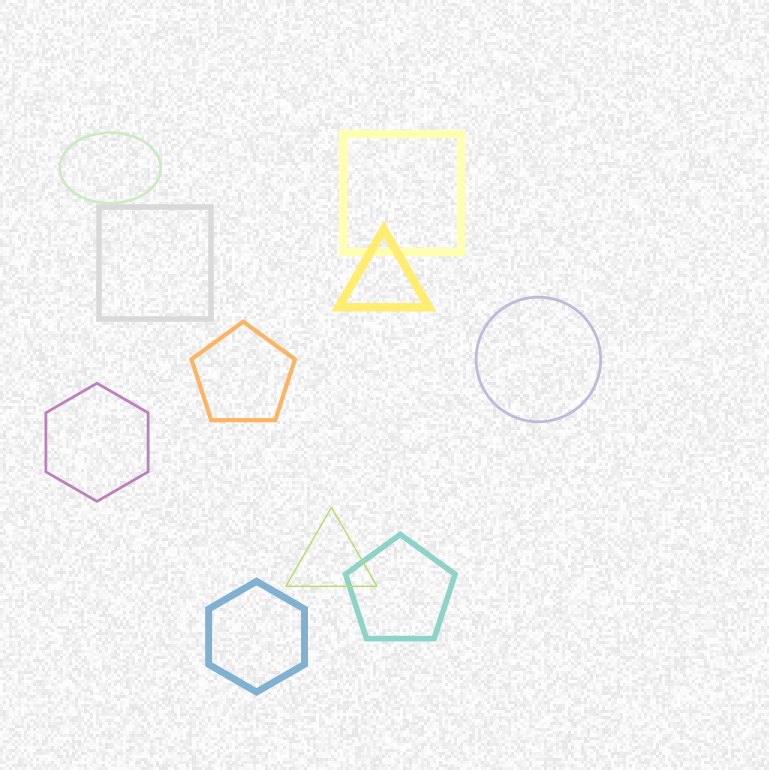[{"shape": "pentagon", "thickness": 2, "radius": 0.37, "center": [0.52, 0.231]}, {"shape": "square", "thickness": 3, "radius": 0.38, "center": [0.522, 0.75]}, {"shape": "circle", "thickness": 1, "radius": 0.4, "center": [0.699, 0.533]}, {"shape": "hexagon", "thickness": 2.5, "radius": 0.36, "center": [0.333, 0.173]}, {"shape": "pentagon", "thickness": 1.5, "radius": 0.35, "center": [0.316, 0.512]}, {"shape": "triangle", "thickness": 0.5, "radius": 0.34, "center": [0.43, 0.273]}, {"shape": "square", "thickness": 2, "radius": 0.36, "center": [0.201, 0.659]}, {"shape": "hexagon", "thickness": 1, "radius": 0.38, "center": [0.126, 0.426]}, {"shape": "oval", "thickness": 1, "radius": 0.33, "center": [0.143, 0.782]}, {"shape": "triangle", "thickness": 3, "radius": 0.34, "center": [0.498, 0.635]}]